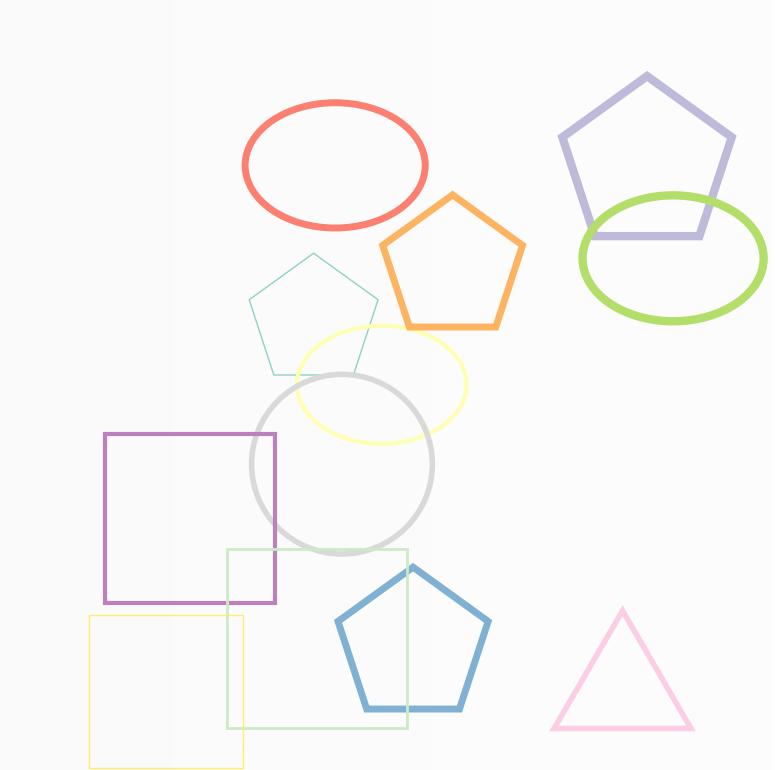[{"shape": "pentagon", "thickness": 0.5, "radius": 0.44, "center": [0.405, 0.584]}, {"shape": "oval", "thickness": 1.5, "radius": 0.55, "center": [0.493, 0.5]}, {"shape": "pentagon", "thickness": 3, "radius": 0.57, "center": [0.835, 0.786]}, {"shape": "oval", "thickness": 2.5, "radius": 0.58, "center": [0.432, 0.785]}, {"shape": "pentagon", "thickness": 2.5, "radius": 0.51, "center": [0.533, 0.162]}, {"shape": "pentagon", "thickness": 2.5, "radius": 0.47, "center": [0.584, 0.652]}, {"shape": "oval", "thickness": 3, "radius": 0.58, "center": [0.868, 0.665]}, {"shape": "triangle", "thickness": 2, "radius": 0.51, "center": [0.803, 0.105]}, {"shape": "circle", "thickness": 2, "radius": 0.58, "center": [0.441, 0.397]}, {"shape": "square", "thickness": 1.5, "radius": 0.55, "center": [0.246, 0.327]}, {"shape": "square", "thickness": 1, "radius": 0.58, "center": [0.409, 0.171]}, {"shape": "square", "thickness": 0.5, "radius": 0.5, "center": [0.214, 0.102]}]